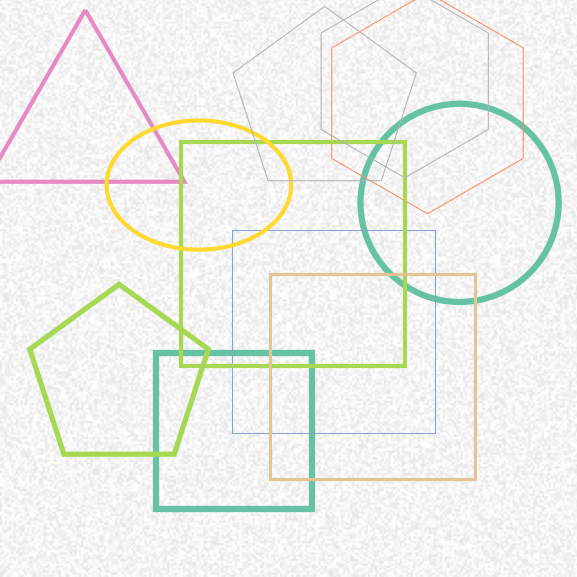[{"shape": "square", "thickness": 3, "radius": 0.68, "center": [0.405, 0.253]}, {"shape": "circle", "thickness": 3, "radius": 0.86, "center": [0.796, 0.648]}, {"shape": "hexagon", "thickness": 0.5, "radius": 0.96, "center": [0.74, 0.821]}, {"shape": "square", "thickness": 0.5, "radius": 0.88, "center": [0.577, 0.426]}, {"shape": "triangle", "thickness": 2, "radius": 0.99, "center": [0.148, 0.783]}, {"shape": "pentagon", "thickness": 2.5, "radius": 0.81, "center": [0.206, 0.344]}, {"shape": "square", "thickness": 2, "radius": 0.97, "center": [0.508, 0.56]}, {"shape": "oval", "thickness": 2, "radius": 0.8, "center": [0.344, 0.679]}, {"shape": "square", "thickness": 1.5, "radius": 0.89, "center": [0.645, 0.346]}, {"shape": "hexagon", "thickness": 0.5, "radius": 0.84, "center": [0.701, 0.858]}, {"shape": "pentagon", "thickness": 0.5, "radius": 0.83, "center": [0.562, 0.821]}]